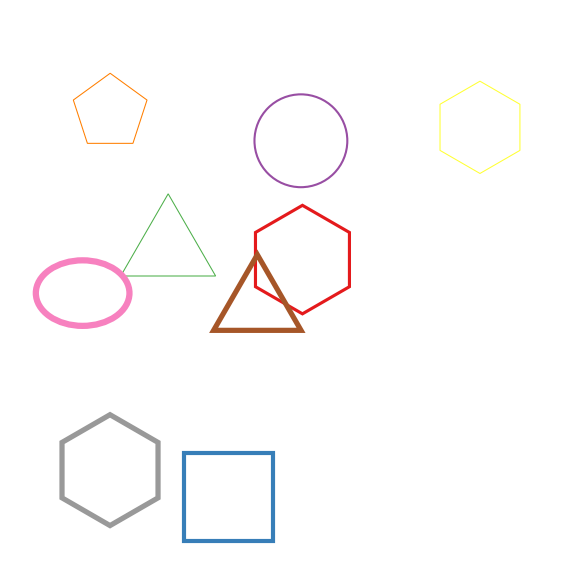[{"shape": "hexagon", "thickness": 1.5, "radius": 0.47, "center": [0.524, 0.55]}, {"shape": "square", "thickness": 2, "radius": 0.38, "center": [0.396, 0.139]}, {"shape": "triangle", "thickness": 0.5, "radius": 0.47, "center": [0.291, 0.569]}, {"shape": "circle", "thickness": 1, "radius": 0.4, "center": [0.521, 0.755]}, {"shape": "pentagon", "thickness": 0.5, "radius": 0.34, "center": [0.191, 0.805]}, {"shape": "hexagon", "thickness": 0.5, "radius": 0.4, "center": [0.831, 0.779]}, {"shape": "triangle", "thickness": 2.5, "radius": 0.44, "center": [0.446, 0.471]}, {"shape": "oval", "thickness": 3, "radius": 0.41, "center": [0.143, 0.492]}, {"shape": "hexagon", "thickness": 2.5, "radius": 0.48, "center": [0.191, 0.185]}]